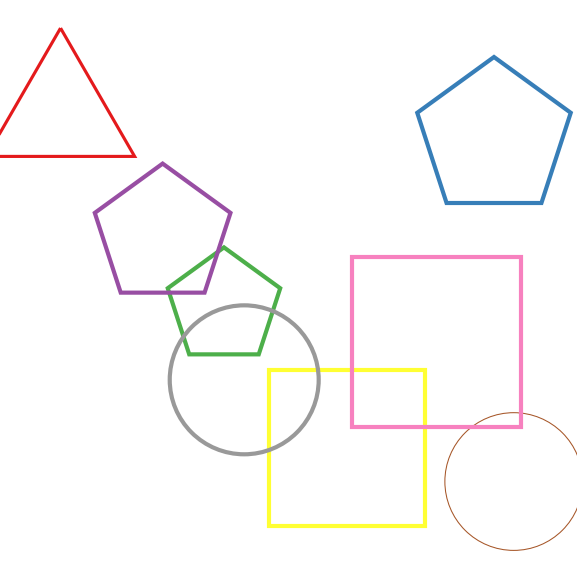[{"shape": "triangle", "thickness": 1.5, "radius": 0.74, "center": [0.105, 0.802]}, {"shape": "pentagon", "thickness": 2, "radius": 0.7, "center": [0.855, 0.761]}, {"shape": "pentagon", "thickness": 2, "radius": 0.51, "center": [0.388, 0.468]}, {"shape": "pentagon", "thickness": 2, "radius": 0.62, "center": [0.282, 0.592]}, {"shape": "square", "thickness": 2, "radius": 0.68, "center": [0.601, 0.224]}, {"shape": "circle", "thickness": 0.5, "radius": 0.6, "center": [0.89, 0.165]}, {"shape": "square", "thickness": 2, "radius": 0.73, "center": [0.756, 0.407]}, {"shape": "circle", "thickness": 2, "radius": 0.64, "center": [0.423, 0.341]}]